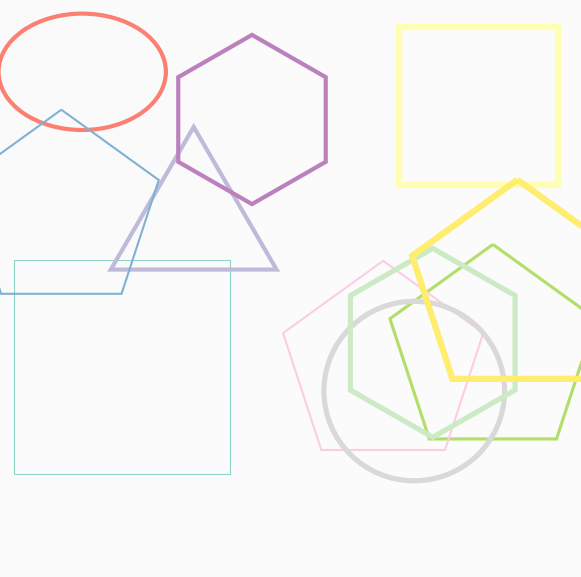[{"shape": "square", "thickness": 0.5, "radius": 0.93, "center": [0.21, 0.364]}, {"shape": "square", "thickness": 3, "radius": 0.68, "center": [0.823, 0.816]}, {"shape": "triangle", "thickness": 2, "radius": 0.82, "center": [0.333, 0.615]}, {"shape": "oval", "thickness": 2, "radius": 0.72, "center": [0.141, 0.875]}, {"shape": "pentagon", "thickness": 1, "radius": 0.88, "center": [0.106, 0.633]}, {"shape": "pentagon", "thickness": 1.5, "radius": 0.93, "center": [0.848, 0.39]}, {"shape": "pentagon", "thickness": 1, "radius": 0.91, "center": [0.659, 0.366]}, {"shape": "circle", "thickness": 2.5, "radius": 0.78, "center": [0.713, 0.322]}, {"shape": "hexagon", "thickness": 2, "radius": 0.73, "center": [0.434, 0.792]}, {"shape": "hexagon", "thickness": 2.5, "radius": 0.82, "center": [0.744, 0.406]}, {"shape": "pentagon", "thickness": 3, "radius": 0.95, "center": [0.89, 0.497]}]